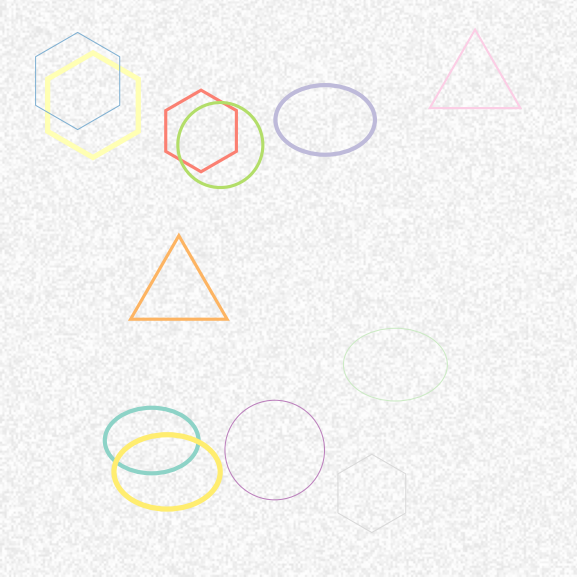[{"shape": "oval", "thickness": 2, "radius": 0.41, "center": [0.263, 0.236]}, {"shape": "hexagon", "thickness": 2.5, "radius": 0.45, "center": [0.161, 0.817]}, {"shape": "oval", "thickness": 2, "radius": 0.43, "center": [0.563, 0.791]}, {"shape": "hexagon", "thickness": 1.5, "radius": 0.35, "center": [0.348, 0.772]}, {"shape": "hexagon", "thickness": 0.5, "radius": 0.42, "center": [0.134, 0.859]}, {"shape": "triangle", "thickness": 1.5, "radius": 0.48, "center": [0.31, 0.495]}, {"shape": "circle", "thickness": 1.5, "radius": 0.37, "center": [0.382, 0.748]}, {"shape": "triangle", "thickness": 1, "radius": 0.45, "center": [0.823, 0.857]}, {"shape": "hexagon", "thickness": 0.5, "radius": 0.34, "center": [0.644, 0.145]}, {"shape": "circle", "thickness": 0.5, "radius": 0.43, "center": [0.476, 0.22]}, {"shape": "oval", "thickness": 0.5, "radius": 0.45, "center": [0.685, 0.368]}, {"shape": "oval", "thickness": 2.5, "radius": 0.46, "center": [0.289, 0.182]}]